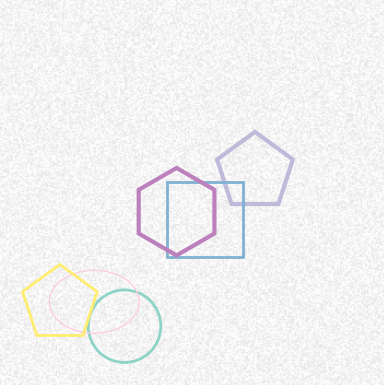[{"shape": "circle", "thickness": 2, "radius": 0.47, "center": [0.324, 0.153]}, {"shape": "pentagon", "thickness": 3, "radius": 0.52, "center": [0.662, 0.554]}, {"shape": "square", "thickness": 2, "radius": 0.49, "center": [0.533, 0.43]}, {"shape": "oval", "thickness": 1, "radius": 0.58, "center": [0.245, 0.216]}, {"shape": "hexagon", "thickness": 3, "radius": 0.57, "center": [0.459, 0.45]}, {"shape": "pentagon", "thickness": 2, "radius": 0.51, "center": [0.156, 0.211]}]